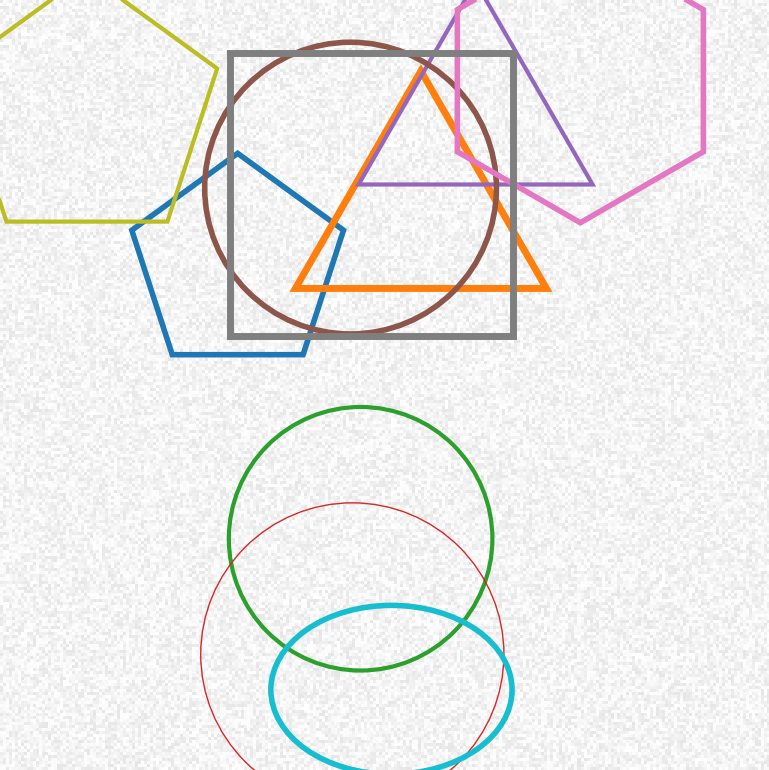[{"shape": "pentagon", "thickness": 2, "radius": 0.72, "center": [0.309, 0.656]}, {"shape": "triangle", "thickness": 2.5, "radius": 0.94, "center": [0.547, 0.72]}, {"shape": "circle", "thickness": 1.5, "radius": 0.86, "center": [0.468, 0.3]}, {"shape": "circle", "thickness": 0.5, "radius": 0.98, "center": [0.458, 0.15]}, {"shape": "triangle", "thickness": 1.5, "radius": 0.88, "center": [0.618, 0.848]}, {"shape": "circle", "thickness": 2, "radius": 0.95, "center": [0.455, 0.756]}, {"shape": "hexagon", "thickness": 2, "radius": 0.92, "center": [0.754, 0.895]}, {"shape": "square", "thickness": 2.5, "radius": 0.92, "center": [0.482, 0.747]}, {"shape": "pentagon", "thickness": 1.5, "radius": 0.89, "center": [0.113, 0.856]}, {"shape": "oval", "thickness": 2, "radius": 0.78, "center": [0.508, 0.104]}]